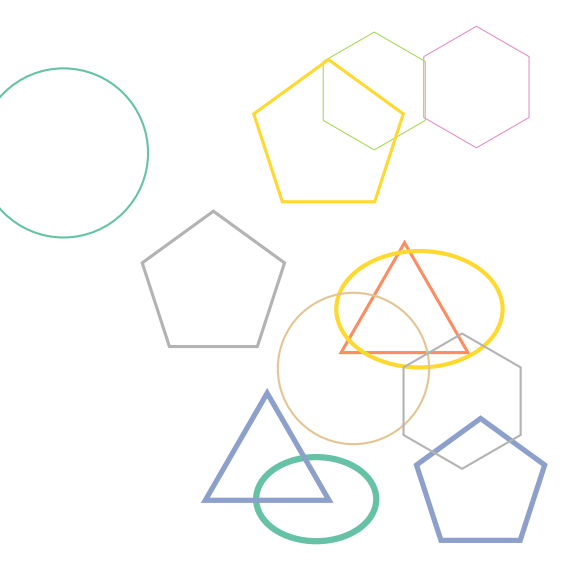[{"shape": "oval", "thickness": 3, "radius": 0.52, "center": [0.548, 0.135]}, {"shape": "circle", "thickness": 1, "radius": 0.73, "center": [0.11, 0.734]}, {"shape": "triangle", "thickness": 1.5, "radius": 0.63, "center": [0.7, 0.452]}, {"shape": "triangle", "thickness": 2.5, "radius": 0.62, "center": [0.463, 0.195]}, {"shape": "pentagon", "thickness": 2.5, "radius": 0.58, "center": [0.832, 0.158]}, {"shape": "hexagon", "thickness": 0.5, "radius": 0.53, "center": [0.825, 0.848]}, {"shape": "hexagon", "thickness": 0.5, "radius": 0.51, "center": [0.648, 0.842]}, {"shape": "pentagon", "thickness": 1.5, "radius": 0.68, "center": [0.569, 0.76]}, {"shape": "oval", "thickness": 2, "radius": 0.72, "center": [0.726, 0.464]}, {"shape": "circle", "thickness": 1, "radius": 0.66, "center": [0.612, 0.361]}, {"shape": "hexagon", "thickness": 1, "radius": 0.59, "center": [0.8, 0.304]}, {"shape": "pentagon", "thickness": 1.5, "radius": 0.65, "center": [0.369, 0.504]}]